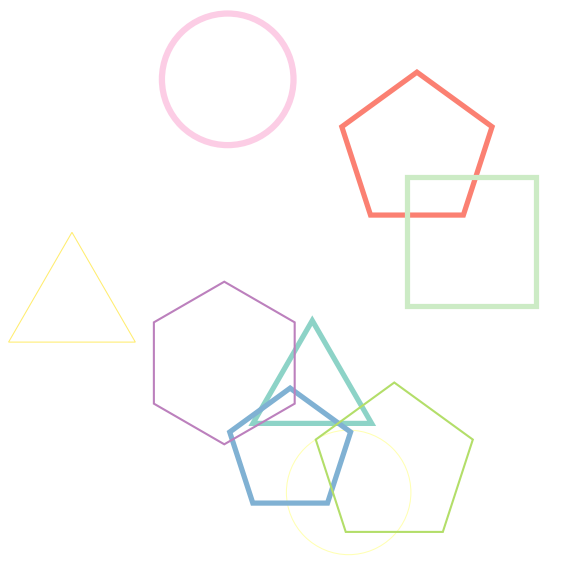[{"shape": "triangle", "thickness": 2.5, "radius": 0.59, "center": [0.541, 0.325]}, {"shape": "circle", "thickness": 0.5, "radius": 0.54, "center": [0.604, 0.146]}, {"shape": "pentagon", "thickness": 2.5, "radius": 0.68, "center": [0.722, 0.737]}, {"shape": "pentagon", "thickness": 2.5, "radius": 0.55, "center": [0.502, 0.217]}, {"shape": "pentagon", "thickness": 1, "radius": 0.72, "center": [0.683, 0.194]}, {"shape": "circle", "thickness": 3, "radius": 0.57, "center": [0.394, 0.862]}, {"shape": "hexagon", "thickness": 1, "radius": 0.7, "center": [0.388, 0.371]}, {"shape": "square", "thickness": 2.5, "radius": 0.56, "center": [0.817, 0.581]}, {"shape": "triangle", "thickness": 0.5, "radius": 0.63, "center": [0.125, 0.47]}]